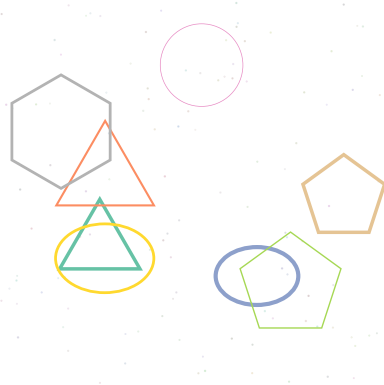[{"shape": "triangle", "thickness": 2.5, "radius": 0.6, "center": [0.259, 0.362]}, {"shape": "triangle", "thickness": 1.5, "radius": 0.73, "center": [0.273, 0.54]}, {"shape": "oval", "thickness": 3, "radius": 0.54, "center": [0.667, 0.283]}, {"shape": "circle", "thickness": 0.5, "radius": 0.54, "center": [0.524, 0.831]}, {"shape": "pentagon", "thickness": 1, "radius": 0.69, "center": [0.755, 0.26]}, {"shape": "oval", "thickness": 2, "radius": 0.64, "center": [0.272, 0.329]}, {"shape": "pentagon", "thickness": 2.5, "radius": 0.56, "center": [0.893, 0.487]}, {"shape": "hexagon", "thickness": 2, "radius": 0.74, "center": [0.159, 0.658]}]